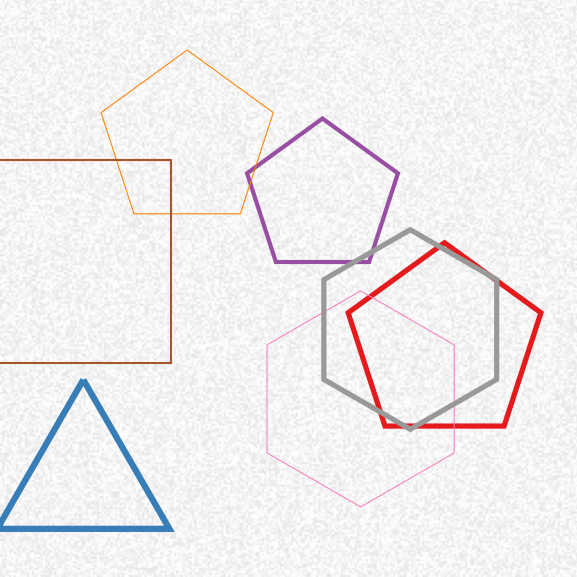[{"shape": "pentagon", "thickness": 2.5, "radius": 0.88, "center": [0.77, 0.403]}, {"shape": "triangle", "thickness": 3, "radius": 0.86, "center": [0.144, 0.169]}, {"shape": "pentagon", "thickness": 2, "radius": 0.69, "center": [0.558, 0.657]}, {"shape": "pentagon", "thickness": 0.5, "radius": 0.78, "center": [0.324, 0.756]}, {"shape": "square", "thickness": 1, "radius": 0.88, "center": [0.119, 0.546]}, {"shape": "hexagon", "thickness": 0.5, "radius": 0.94, "center": [0.624, 0.308]}, {"shape": "hexagon", "thickness": 2.5, "radius": 0.86, "center": [0.71, 0.429]}]